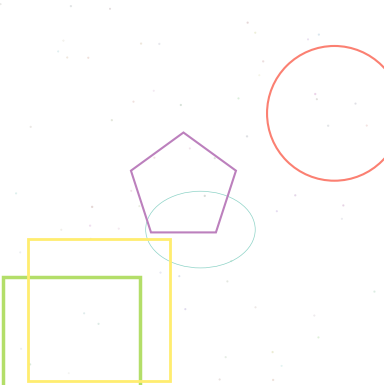[{"shape": "oval", "thickness": 0.5, "radius": 0.71, "center": [0.521, 0.404]}, {"shape": "circle", "thickness": 1.5, "radius": 0.87, "center": [0.869, 0.706]}, {"shape": "square", "thickness": 2.5, "radius": 0.89, "center": [0.186, 0.104]}, {"shape": "pentagon", "thickness": 1.5, "radius": 0.72, "center": [0.477, 0.512]}, {"shape": "square", "thickness": 2, "radius": 0.93, "center": [0.257, 0.195]}]